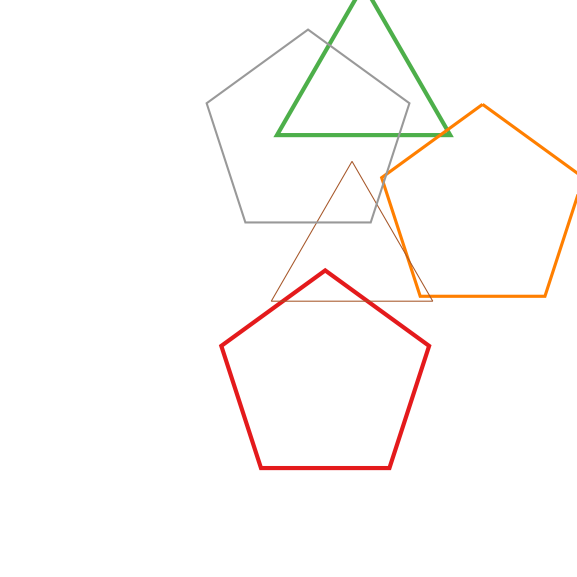[{"shape": "pentagon", "thickness": 2, "radius": 0.95, "center": [0.563, 0.342]}, {"shape": "triangle", "thickness": 2, "radius": 0.87, "center": [0.63, 0.852]}, {"shape": "pentagon", "thickness": 1.5, "radius": 0.92, "center": [0.836, 0.635]}, {"shape": "triangle", "thickness": 0.5, "radius": 0.81, "center": [0.61, 0.558]}, {"shape": "pentagon", "thickness": 1, "radius": 0.92, "center": [0.533, 0.763]}]